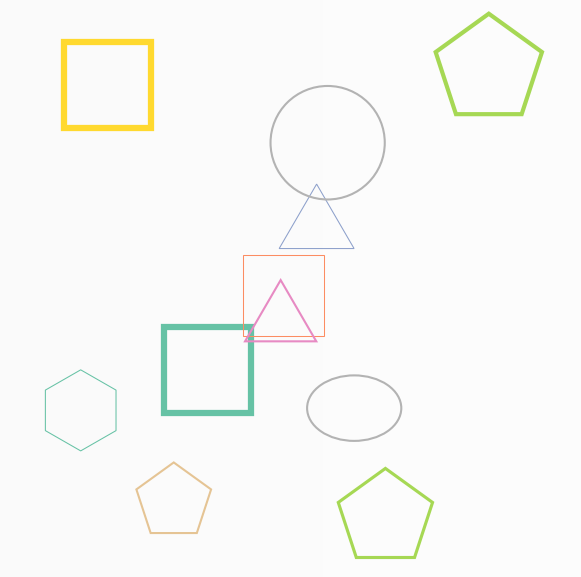[{"shape": "hexagon", "thickness": 0.5, "radius": 0.35, "center": [0.139, 0.289]}, {"shape": "square", "thickness": 3, "radius": 0.37, "center": [0.357, 0.359]}, {"shape": "square", "thickness": 0.5, "radius": 0.35, "center": [0.488, 0.487]}, {"shape": "triangle", "thickness": 0.5, "radius": 0.37, "center": [0.545, 0.606]}, {"shape": "triangle", "thickness": 1, "radius": 0.35, "center": [0.483, 0.443]}, {"shape": "pentagon", "thickness": 2, "radius": 0.48, "center": [0.841, 0.879]}, {"shape": "pentagon", "thickness": 1.5, "radius": 0.43, "center": [0.663, 0.103]}, {"shape": "square", "thickness": 3, "radius": 0.37, "center": [0.185, 0.851]}, {"shape": "pentagon", "thickness": 1, "radius": 0.34, "center": [0.299, 0.131]}, {"shape": "circle", "thickness": 1, "radius": 0.49, "center": [0.564, 0.752]}, {"shape": "oval", "thickness": 1, "radius": 0.41, "center": [0.609, 0.292]}]